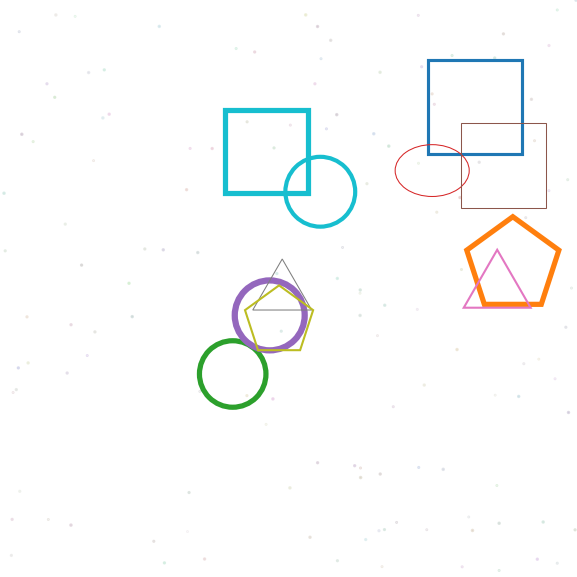[{"shape": "square", "thickness": 1.5, "radius": 0.41, "center": [0.822, 0.814]}, {"shape": "pentagon", "thickness": 2.5, "radius": 0.42, "center": [0.888, 0.54]}, {"shape": "circle", "thickness": 2.5, "radius": 0.29, "center": [0.403, 0.352]}, {"shape": "oval", "thickness": 0.5, "radius": 0.32, "center": [0.748, 0.704]}, {"shape": "circle", "thickness": 3, "radius": 0.3, "center": [0.467, 0.453]}, {"shape": "square", "thickness": 0.5, "radius": 0.37, "center": [0.871, 0.713]}, {"shape": "triangle", "thickness": 1, "radius": 0.33, "center": [0.861, 0.5]}, {"shape": "triangle", "thickness": 0.5, "radius": 0.29, "center": [0.489, 0.492]}, {"shape": "pentagon", "thickness": 1, "radius": 0.31, "center": [0.483, 0.443]}, {"shape": "square", "thickness": 2.5, "radius": 0.36, "center": [0.462, 0.737]}, {"shape": "circle", "thickness": 2, "radius": 0.3, "center": [0.555, 0.667]}]